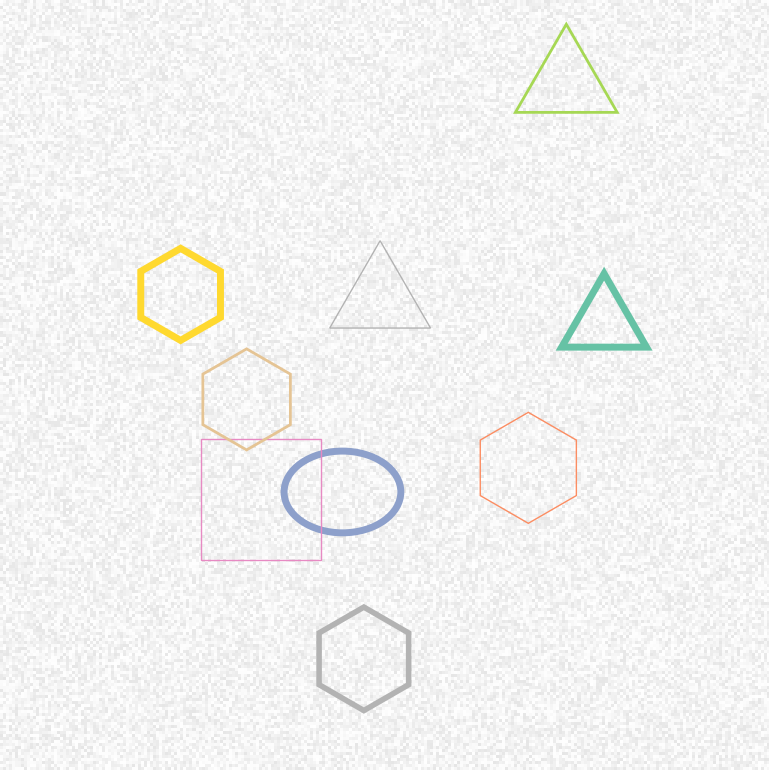[{"shape": "triangle", "thickness": 2.5, "radius": 0.32, "center": [0.785, 0.581]}, {"shape": "hexagon", "thickness": 0.5, "radius": 0.36, "center": [0.686, 0.392]}, {"shape": "oval", "thickness": 2.5, "radius": 0.38, "center": [0.445, 0.361]}, {"shape": "square", "thickness": 0.5, "radius": 0.39, "center": [0.339, 0.352]}, {"shape": "triangle", "thickness": 1, "radius": 0.38, "center": [0.735, 0.892]}, {"shape": "hexagon", "thickness": 2.5, "radius": 0.3, "center": [0.235, 0.618]}, {"shape": "hexagon", "thickness": 1, "radius": 0.33, "center": [0.32, 0.481]}, {"shape": "hexagon", "thickness": 2, "radius": 0.34, "center": [0.473, 0.144]}, {"shape": "triangle", "thickness": 0.5, "radius": 0.38, "center": [0.494, 0.612]}]